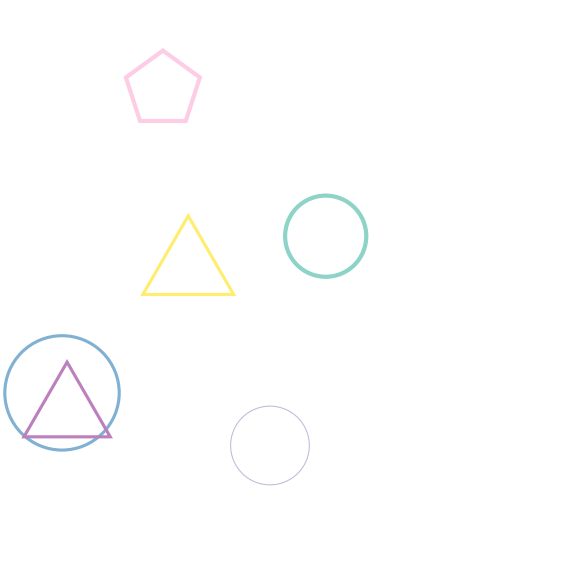[{"shape": "circle", "thickness": 2, "radius": 0.35, "center": [0.564, 0.59]}, {"shape": "circle", "thickness": 0.5, "radius": 0.34, "center": [0.467, 0.228]}, {"shape": "circle", "thickness": 1.5, "radius": 0.5, "center": [0.107, 0.319]}, {"shape": "pentagon", "thickness": 2, "radius": 0.34, "center": [0.282, 0.844]}, {"shape": "triangle", "thickness": 1.5, "radius": 0.43, "center": [0.116, 0.286]}, {"shape": "triangle", "thickness": 1.5, "radius": 0.45, "center": [0.326, 0.535]}]